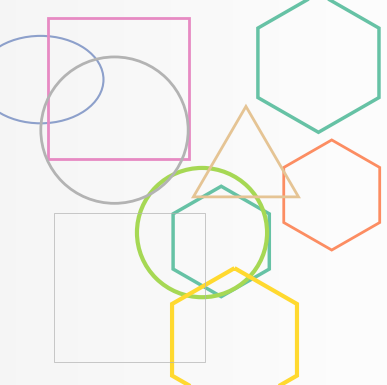[{"shape": "hexagon", "thickness": 2.5, "radius": 0.9, "center": [0.822, 0.837]}, {"shape": "hexagon", "thickness": 2.5, "radius": 0.72, "center": [0.571, 0.373]}, {"shape": "hexagon", "thickness": 2, "radius": 0.71, "center": [0.856, 0.494]}, {"shape": "oval", "thickness": 1.5, "radius": 0.81, "center": [0.105, 0.793]}, {"shape": "square", "thickness": 2, "radius": 0.91, "center": [0.306, 0.77]}, {"shape": "circle", "thickness": 3, "radius": 0.84, "center": [0.521, 0.396]}, {"shape": "hexagon", "thickness": 3, "radius": 0.93, "center": [0.605, 0.117]}, {"shape": "triangle", "thickness": 2, "radius": 0.78, "center": [0.635, 0.567]}, {"shape": "square", "thickness": 0.5, "radius": 0.97, "center": [0.334, 0.253]}, {"shape": "circle", "thickness": 2, "radius": 0.95, "center": [0.295, 0.662]}]